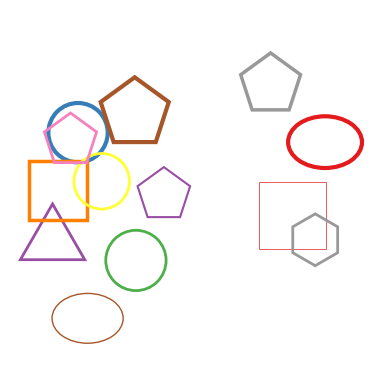[{"shape": "square", "thickness": 0.5, "radius": 0.44, "center": [0.76, 0.44]}, {"shape": "oval", "thickness": 3, "radius": 0.48, "center": [0.844, 0.631]}, {"shape": "circle", "thickness": 3, "radius": 0.39, "center": [0.203, 0.655]}, {"shape": "circle", "thickness": 2, "radius": 0.39, "center": [0.353, 0.323]}, {"shape": "pentagon", "thickness": 1.5, "radius": 0.36, "center": [0.426, 0.494]}, {"shape": "triangle", "thickness": 2, "radius": 0.48, "center": [0.137, 0.374]}, {"shape": "square", "thickness": 2.5, "radius": 0.38, "center": [0.15, 0.505]}, {"shape": "circle", "thickness": 2, "radius": 0.36, "center": [0.264, 0.529]}, {"shape": "pentagon", "thickness": 3, "radius": 0.47, "center": [0.35, 0.706]}, {"shape": "oval", "thickness": 1, "radius": 0.46, "center": [0.228, 0.173]}, {"shape": "pentagon", "thickness": 2, "radius": 0.36, "center": [0.183, 0.635]}, {"shape": "hexagon", "thickness": 2, "radius": 0.34, "center": [0.819, 0.377]}, {"shape": "pentagon", "thickness": 2.5, "radius": 0.41, "center": [0.703, 0.781]}]